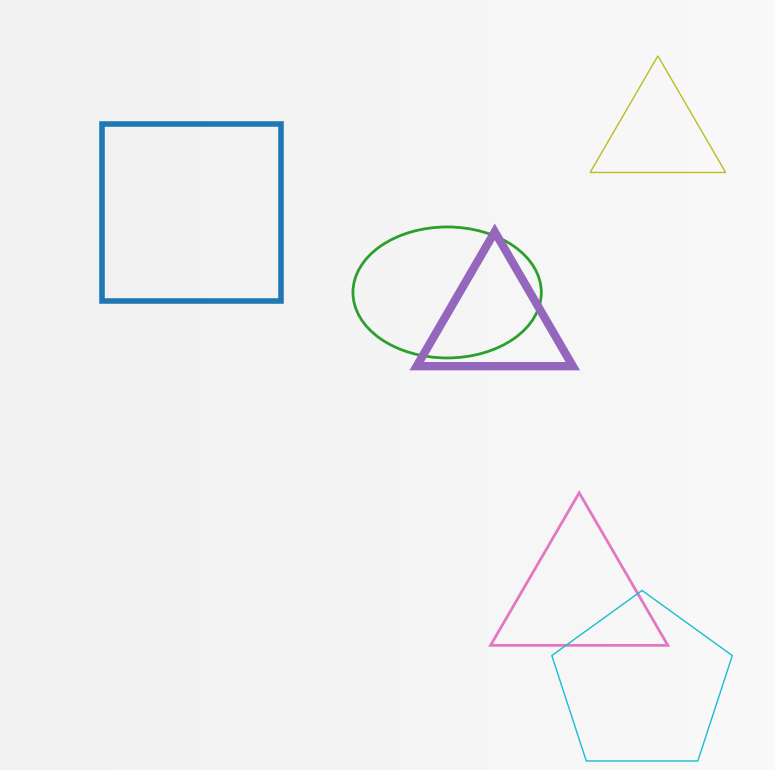[{"shape": "square", "thickness": 2, "radius": 0.57, "center": [0.247, 0.723]}, {"shape": "oval", "thickness": 1, "radius": 0.61, "center": [0.577, 0.62]}, {"shape": "triangle", "thickness": 3, "radius": 0.58, "center": [0.638, 0.583]}, {"shape": "triangle", "thickness": 1, "radius": 0.66, "center": [0.747, 0.228]}, {"shape": "triangle", "thickness": 0.5, "radius": 0.5, "center": [0.849, 0.826]}, {"shape": "pentagon", "thickness": 0.5, "radius": 0.61, "center": [0.828, 0.111]}]